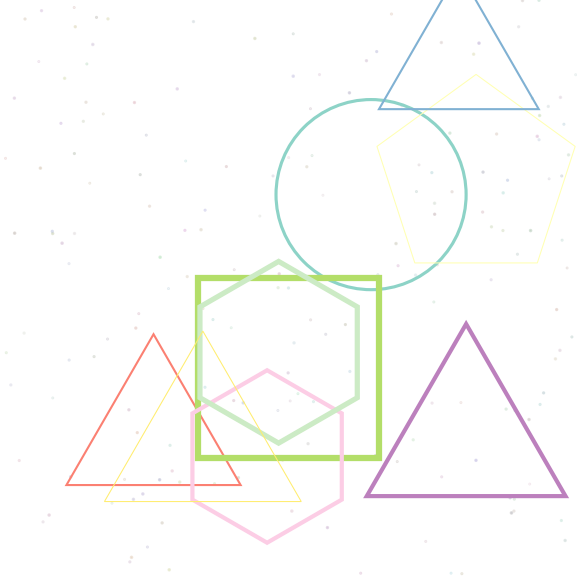[{"shape": "circle", "thickness": 1.5, "radius": 0.82, "center": [0.643, 0.662]}, {"shape": "pentagon", "thickness": 0.5, "radius": 0.9, "center": [0.824, 0.69]}, {"shape": "triangle", "thickness": 1, "radius": 0.87, "center": [0.266, 0.246]}, {"shape": "triangle", "thickness": 1, "radius": 0.8, "center": [0.795, 0.89]}, {"shape": "square", "thickness": 3, "radius": 0.78, "center": [0.5, 0.362]}, {"shape": "hexagon", "thickness": 2, "radius": 0.75, "center": [0.463, 0.209]}, {"shape": "triangle", "thickness": 2, "radius": 0.99, "center": [0.807, 0.239]}, {"shape": "hexagon", "thickness": 2.5, "radius": 0.79, "center": [0.482, 0.389]}, {"shape": "triangle", "thickness": 0.5, "radius": 0.98, "center": [0.351, 0.229]}]